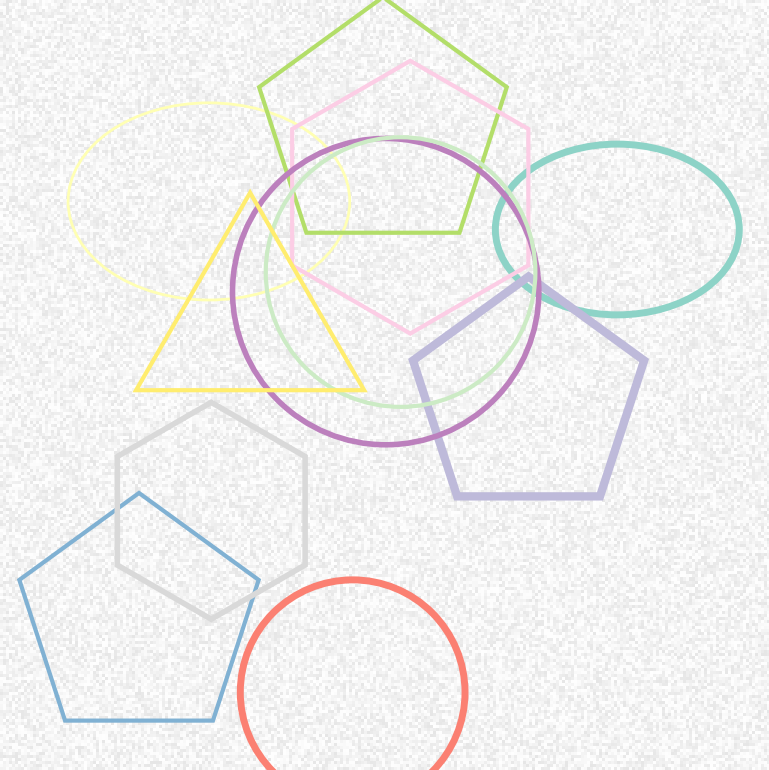[{"shape": "oval", "thickness": 2.5, "radius": 0.79, "center": [0.802, 0.702]}, {"shape": "oval", "thickness": 1, "radius": 0.91, "center": [0.271, 0.738]}, {"shape": "pentagon", "thickness": 3, "radius": 0.79, "center": [0.686, 0.483]}, {"shape": "circle", "thickness": 2.5, "radius": 0.73, "center": [0.458, 0.101]}, {"shape": "pentagon", "thickness": 1.5, "radius": 0.82, "center": [0.181, 0.196]}, {"shape": "pentagon", "thickness": 1.5, "radius": 0.85, "center": [0.497, 0.835]}, {"shape": "hexagon", "thickness": 1.5, "radius": 0.89, "center": [0.533, 0.744]}, {"shape": "hexagon", "thickness": 2, "radius": 0.7, "center": [0.274, 0.337]}, {"shape": "circle", "thickness": 2, "radius": 0.99, "center": [0.501, 0.621]}, {"shape": "circle", "thickness": 1.5, "radius": 0.88, "center": [0.52, 0.647]}, {"shape": "triangle", "thickness": 1.5, "radius": 0.85, "center": [0.325, 0.579]}]